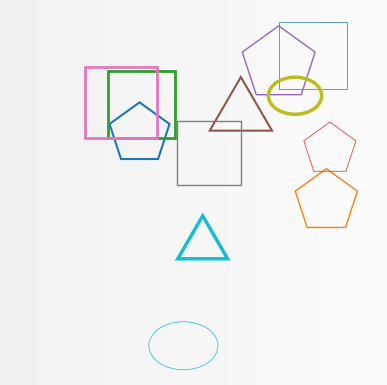[{"shape": "pentagon", "thickness": 1.5, "radius": 0.41, "center": [0.36, 0.653]}, {"shape": "square", "thickness": 0.5, "radius": 0.44, "center": [0.807, 0.855]}, {"shape": "pentagon", "thickness": 1, "radius": 0.42, "center": [0.842, 0.477]}, {"shape": "square", "thickness": 2, "radius": 0.44, "center": [0.365, 0.729]}, {"shape": "pentagon", "thickness": 0.5, "radius": 0.35, "center": [0.851, 0.612]}, {"shape": "pentagon", "thickness": 1, "radius": 0.49, "center": [0.719, 0.834]}, {"shape": "triangle", "thickness": 1.5, "radius": 0.46, "center": [0.622, 0.707]}, {"shape": "square", "thickness": 2, "radius": 0.46, "center": [0.312, 0.735]}, {"shape": "square", "thickness": 1, "radius": 0.41, "center": [0.538, 0.603]}, {"shape": "oval", "thickness": 2.5, "radius": 0.34, "center": [0.762, 0.751]}, {"shape": "triangle", "thickness": 2.5, "radius": 0.37, "center": [0.523, 0.365]}, {"shape": "oval", "thickness": 0.5, "radius": 0.45, "center": [0.473, 0.102]}]